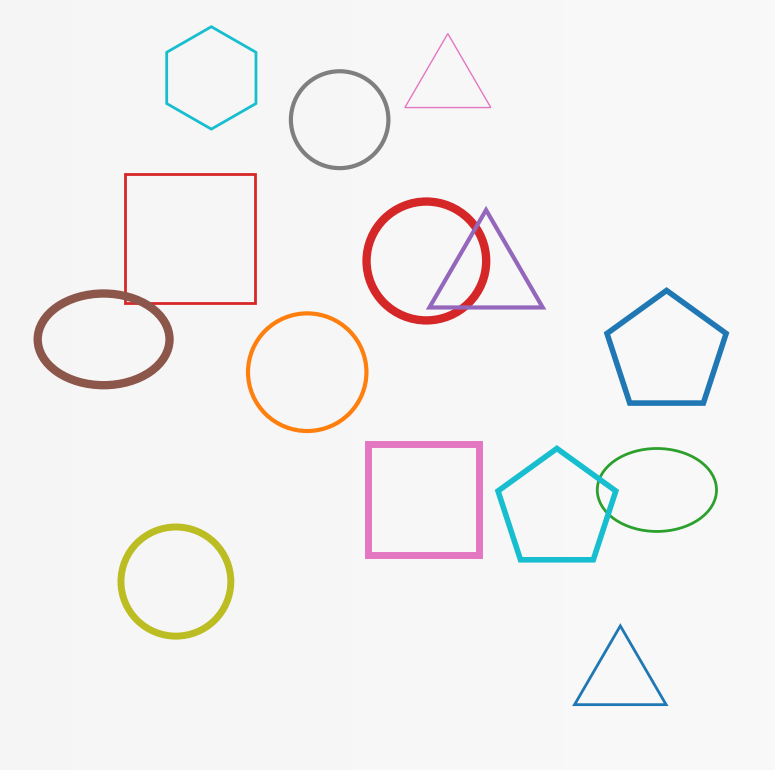[{"shape": "pentagon", "thickness": 2, "radius": 0.4, "center": [0.86, 0.542]}, {"shape": "triangle", "thickness": 1, "radius": 0.34, "center": [0.8, 0.119]}, {"shape": "circle", "thickness": 1.5, "radius": 0.38, "center": [0.396, 0.517]}, {"shape": "oval", "thickness": 1, "radius": 0.38, "center": [0.848, 0.364]}, {"shape": "square", "thickness": 1, "radius": 0.42, "center": [0.245, 0.691]}, {"shape": "circle", "thickness": 3, "radius": 0.39, "center": [0.55, 0.661]}, {"shape": "triangle", "thickness": 1.5, "radius": 0.42, "center": [0.627, 0.643]}, {"shape": "oval", "thickness": 3, "radius": 0.43, "center": [0.134, 0.559]}, {"shape": "square", "thickness": 2.5, "radius": 0.36, "center": [0.547, 0.351]}, {"shape": "triangle", "thickness": 0.5, "radius": 0.32, "center": [0.578, 0.892]}, {"shape": "circle", "thickness": 1.5, "radius": 0.31, "center": [0.438, 0.845]}, {"shape": "circle", "thickness": 2.5, "radius": 0.35, "center": [0.227, 0.245]}, {"shape": "pentagon", "thickness": 2, "radius": 0.4, "center": [0.719, 0.338]}, {"shape": "hexagon", "thickness": 1, "radius": 0.33, "center": [0.273, 0.899]}]